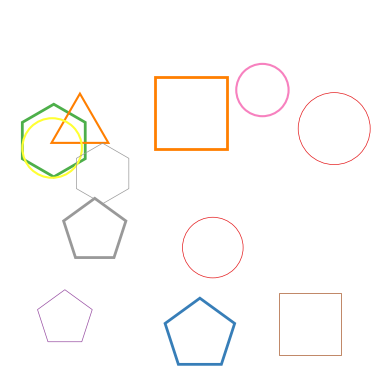[{"shape": "circle", "thickness": 0.5, "radius": 0.47, "center": [0.868, 0.666]}, {"shape": "circle", "thickness": 0.5, "radius": 0.39, "center": [0.553, 0.357]}, {"shape": "pentagon", "thickness": 2, "radius": 0.47, "center": [0.519, 0.131]}, {"shape": "hexagon", "thickness": 2, "radius": 0.47, "center": [0.14, 0.635]}, {"shape": "pentagon", "thickness": 0.5, "radius": 0.37, "center": [0.168, 0.173]}, {"shape": "triangle", "thickness": 1.5, "radius": 0.43, "center": [0.208, 0.672]}, {"shape": "square", "thickness": 2, "radius": 0.47, "center": [0.496, 0.706]}, {"shape": "circle", "thickness": 1.5, "radius": 0.39, "center": [0.135, 0.616]}, {"shape": "square", "thickness": 0.5, "radius": 0.4, "center": [0.804, 0.159]}, {"shape": "circle", "thickness": 1.5, "radius": 0.34, "center": [0.682, 0.766]}, {"shape": "hexagon", "thickness": 0.5, "radius": 0.39, "center": [0.267, 0.549]}, {"shape": "pentagon", "thickness": 2, "radius": 0.43, "center": [0.246, 0.4]}]